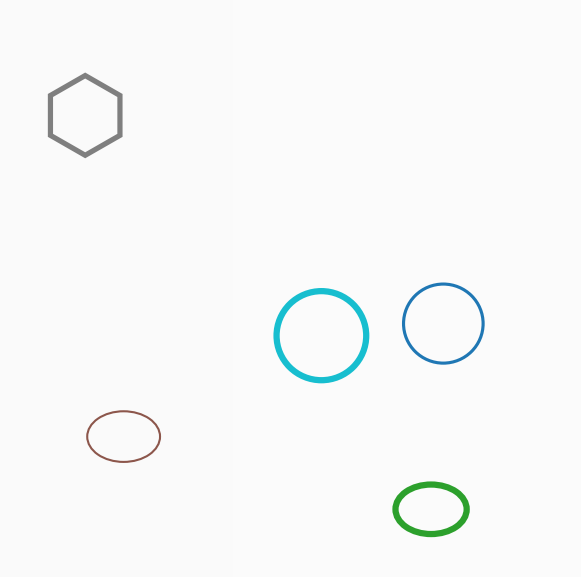[{"shape": "circle", "thickness": 1.5, "radius": 0.34, "center": [0.763, 0.439]}, {"shape": "oval", "thickness": 3, "radius": 0.31, "center": [0.742, 0.117]}, {"shape": "oval", "thickness": 1, "radius": 0.31, "center": [0.213, 0.243]}, {"shape": "hexagon", "thickness": 2.5, "radius": 0.35, "center": [0.147, 0.799]}, {"shape": "circle", "thickness": 3, "radius": 0.39, "center": [0.553, 0.418]}]